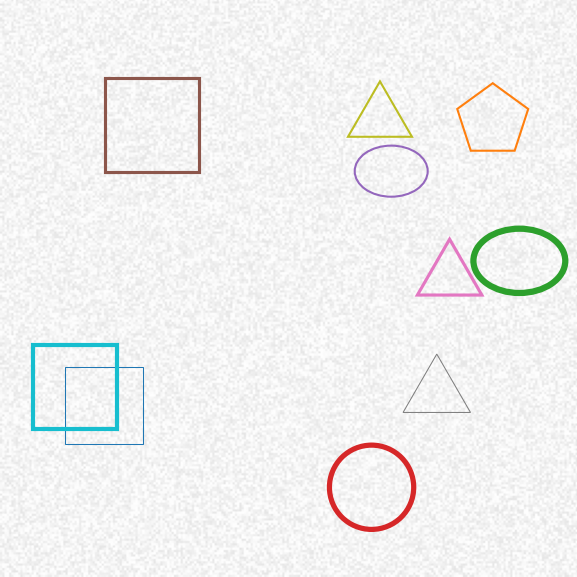[{"shape": "square", "thickness": 0.5, "radius": 0.34, "center": [0.181, 0.297]}, {"shape": "pentagon", "thickness": 1, "radius": 0.32, "center": [0.853, 0.79]}, {"shape": "oval", "thickness": 3, "radius": 0.4, "center": [0.899, 0.547]}, {"shape": "circle", "thickness": 2.5, "radius": 0.36, "center": [0.643, 0.155]}, {"shape": "oval", "thickness": 1, "radius": 0.32, "center": [0.677, 0.703]}, {"shape": "square", "thickness": 1.5, "radius": 0.4, "center": [0.264, 0.783]}, {"shape": "triangle", "thickness": 1.5, "radius": 0.32, "center": [0.779, 0.52]}, {"shape": "triangle", "thickness": 0.5, "radius": 0.34, "center": [0.756, 0.319]}, {"shape": "triangle", "thickness": 1, "radius": 0.32, "center": [0.658, 0.794]}, {"shape": "square", "thickness": 2, "radius": 0.36, "center": [0.13, 0.329]}]